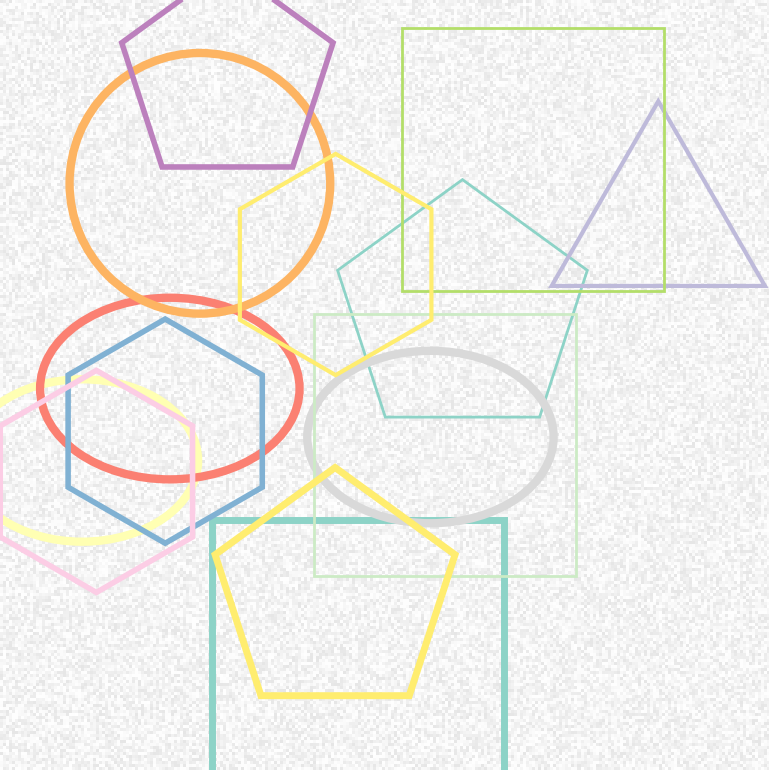[{"shape": "square", "thickness": 2.5, "radius": 0.95, "center": [0.465, 0.135]}, {"shape": "pentagon", "thickness": 1, "radius": 0.85, "center": [0.601, 0.596]}, {"shape": "oval", "thickness": 3, "radius": 0.75, "center": [0.107, 0.402]}, {"shape": "triangle", "thickness": 1.5, "radius": 0.8, "center": [0.855, 0.709]}, {"shape": "oval", "thickness": 3, "radius": 0.84, "center": [0.221, 0.495]}, {"shape": "hexagon", "thickness": 2, "radius": 0.73, "center": [0.215, 0.44]}, {"shape": "circle", "thickness": 3, "radius": 0.85, "center": [0.26, 0.762]}, {"shape": "square", "thickness": 1, "radius": 0.85, "center": [0.692, 0.792]}, {"shape": "hexagon", "thickness": 2, "radius": 0.72, "center": [0.125, 0.375]}, {"shape": "oval", "thickness": 3, "radius": 0.8, "center": [0.559, 0.432]}, {"shape": "pentagon", "thickness": 2, "radius": 0.72, "center": [0.295, 0.9]}, {"shape": "square", "thickness": 1, "radius": 0.85, "center": [0.578, 0.422]}, {"shape": "pentagon", "thickness": 2.5, "radius": 0.82, "center": [0.435, 0.229]}, {"shape": "hexagon", "thickness": 1.5, "radius": 0.72, "center": [0.436, 0.656]}]